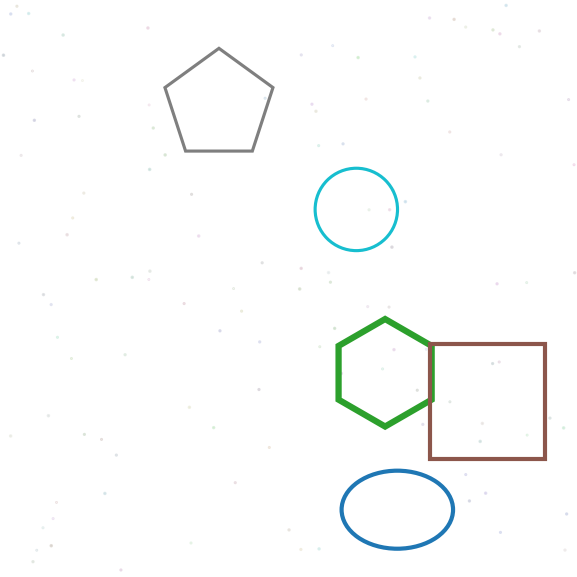[{"shape": "oval", "thickness": 2, "radius": 0.48, "center": [0.688, 0.117]}, {"shape": "hexagon", "thickness": 3, "radius": 0.47, "center": [0.667, 0.354]}, {"shape": "square", "thickness": 2, "radius": 0.5, "center": [0.844, 0.304]}, {"shape": "pentagon", "thickness": 1.5, "radius": 0.49, "center": [0.379, 0.817]}, {"shape": "circle", "thickness": 1.5, "radius": 0.36, "center": [0.617, 0.636]}]